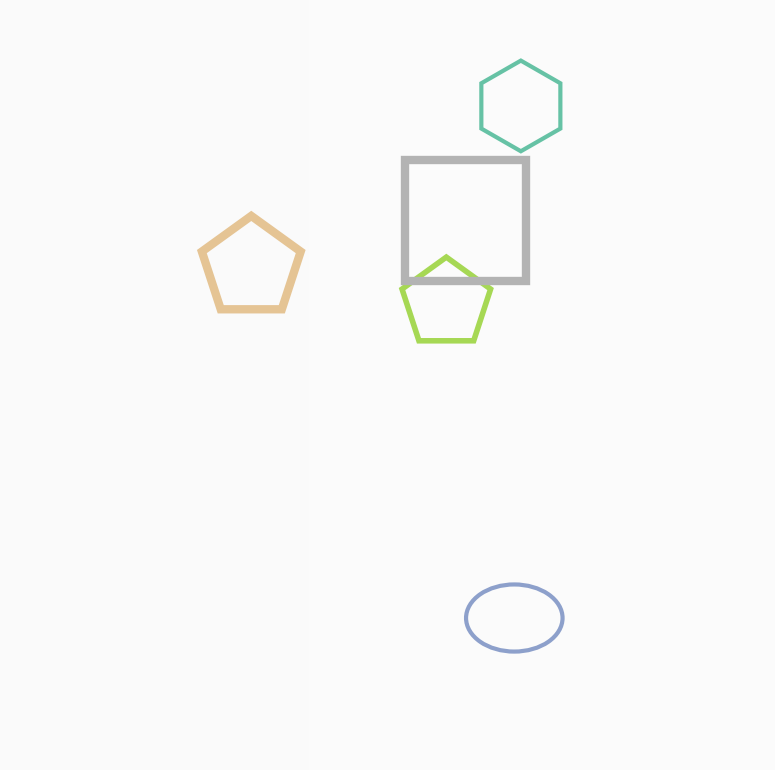[{"shape": "hexagon", "thickness": 1.5, "radius": 0.29, "center": [0.672, 0.862]}, {"shape": "oval", "thickness": 1.5, "radius": 0.31, "center": [0.664, 0.197]}, {"shape": "pentagon", "thickness": 2, "radius": 0.3, "center": [0.576, 0.606]}, {"shape": "pentagon", "thickness": 3, "radius": 0.34, "center": [0.324, 0.653]}, {"shape": "square", "thickness": 3, "radius": 0.39, "center": [0.601, 0.714]}]